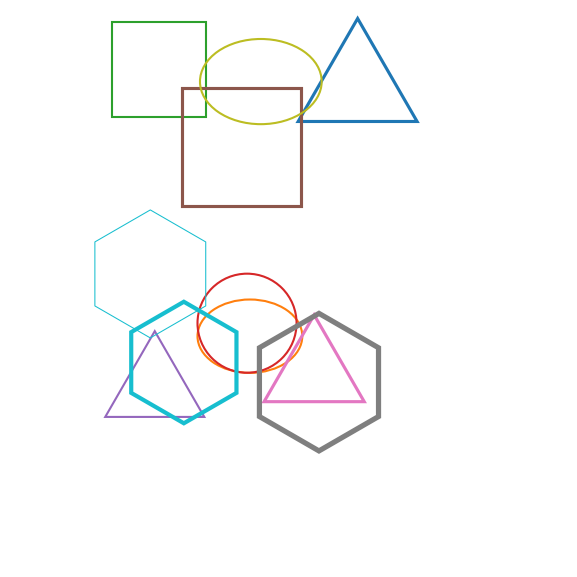[{"shape": "triangle", "thickness": 1.5, "radius": 0.59, "center": [0.619, 0.848]}, {"shape": "oval", "thickness": 1, "radius": 0.45, "center": [0.433, 0.417]}, {"shape": "square", "thickness": 1, "radius": 0.41, "center": [0.275, 0.879]}, {"shape": "circle", "thickness": 1, "radius": 0.43, "center": [0.428, 0.439]}, {"shape": "triangle", "thickness": 1, "radius": 0.5, "center": [0.268, 0.327]}, {"shape": "square", "thickness": 1.5, "radius": 0.51, "center": [0.418, 0.745]}, {"shape": "triangle", "thickness": 1.5, "radius": 0.5, "center": [0.544, 0.354]}, {"shape": "hexagon", "thickness": 2.5, "radius": 0.6, "center": [0.552, 0.337]}, {"shape": "oval", "thickness": 1, "radius": 0.53, "center": [0.452, 0.858]}, {"shape": "hexagon", "thickness": 0.5, "radius": 0.55, "center": [0.26, 0.525]}, {"shape": "hexagon", "thickness": 2, "radius": 0.53, "center": [0.318, 0.371]}]